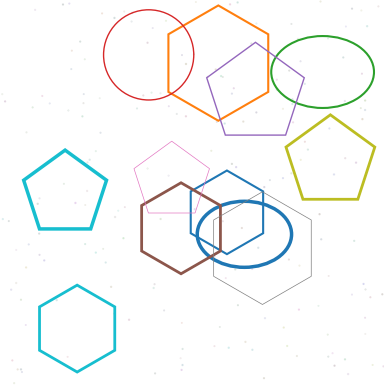[{"shape": "hexagon", "thickness": 1.5, "radius": 0.54, "center": [0.589, 0.448]}, {"shape": "oval", "thickness": 2.5, "radius": 0.61, "center": [0.635, 0.391]}, {"shape": "hexagon", "thickness": 1.5, "radius": 0.75, "center": [0.567, 0.836]}, {"shape": "oval", "thickness": 1.5, "radius": 0.67, "center": [0.838, 0.813]}, {"shape": "circle", "thickness": 1, "radius": 0.59, "center": [0.386, 0.857]}, {"shape": "pentagon", "thickness": 1, "radius": 0.67, "center": [0.664, 0.757]}, {"shape": "hexagon", "thickness": 2, "radius": 0.59, "center": [0.47, 0.407]}, {"shape": "pentagon", "thickness": 0.5, "radius": 0.52, "center": [0.446, 0.53]}, {"shape": "hexagon", "thickness": 0.5, "radius": 0.73, "center": [0.682, 0.355]}, {"shape": "pentagon", "thickness": 2, "radius": 0.61, "center": [0.858, 0.581]}, {"shape": "pentagon", "thickness": 2.5, "radius": 0.57, "center": [0.169, 0.497]}, {"shape": "hexagon", "thickness": 2, "radius": 0.56, "center": [0.2, 0.147]}]